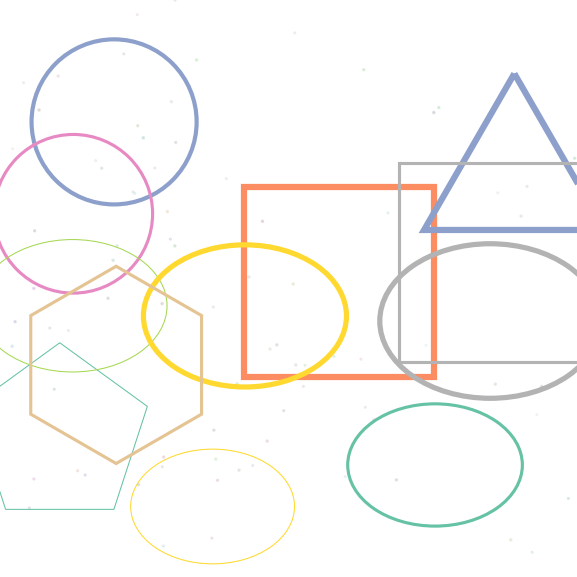[{"shape": "pentagon", "thickness": 0.5, "radius": 0.8, "center": [0.103, 0.246]}, {"shape": "oval", "thickness": 1.5, "radius": 0.76, "center": [0.753, 0.194]}, {"shape": "square", "thickness": 3, "radius": 0.82, "center": [0.587, 0.511]}, {"shape": "triangle", "thickness": 3, "radius": 0.9, "center": [0.891, 0.691]}, {"shape": "circle", "thickness": 2, "radius": 0.71, "center": [0.198, 0.788]}, {"shape": "circle", "thickness": 1.5, "radius": 0.69, "center": [0.127, 0.629]}, {"shape": "oval", "thickness": 0.5, "radius": 0.82, "center": [0.125, 0.47]}, {"shape": "oval", "thickness": 2.5, "radius": 0.88, "center": [0.424, 0.452]}, {"shape": "oval", "thickness": 0.5, "radius": 0.71, "center": [0.368, 0.122]}, {"shape": "hexagon", "thickness": 1.5, "radius": 0.85, "center": [0.201, 0.367]}, {"shape": "oval", "thickness": 2.5, "radius": 0.96, "center": [0.849, 0.443]}, {"shape": "square", "thickness": 1.5, "radius": 0.86, "center": [0.863, 0.544]}]